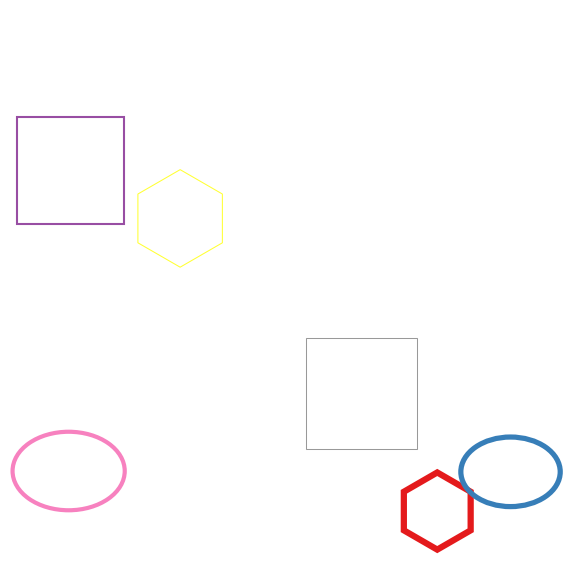[{"shape": "hexagon", "thickness": 3, "radius": 0.33, "center": [0.757, 0.114]}, {"shape": "oval", "thickness": 2.5, "radius": 0.43, "center": [0.884, 0.182]}, {"shape": "square", "thickness": 1, "radius": 0.46, "center": [0.122, 0.703]}, {"shape": "hexagon", "thickness": 0.5, "radius": 0.42, "center": [0.312, 0.621]}, {"shape": "oval", "thickness": 2, "radius": 0.49, "center": [0.119, 0.184]}, {"shape": "square", "thickness": 0.5, "radius": 0.48, "center": [0.627, 0.317]}]